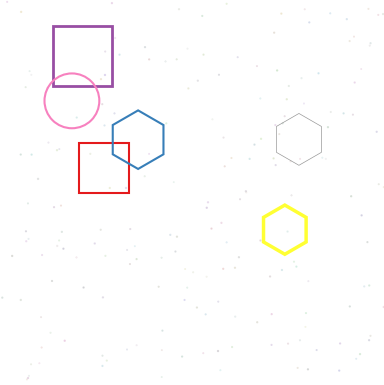[{"shape": "square", "thickness": 1.5, "radius": 0.33, "center": [0.269, 0.564]}, {"shape": "hexagon", "thickness": 1.5, "radius": 0.38, "center": [0.359, 0.637]}, {"shape": "square", "thickness": 2, "radius": 0.38, "center": [0.214, 0.855]}, {"shape": "hexagon", "thickness": 2.5, "radius": 0.32, "center": [0.74, 0.403]}, {"shape": "circle", "thickness": 1.5, "radius": 0.36, "center": [0.187, 0.738]}, {"shape": "hexagon", "thickness": 0.5, "radius": 0.34, "center": [0.776, 0.638]}]